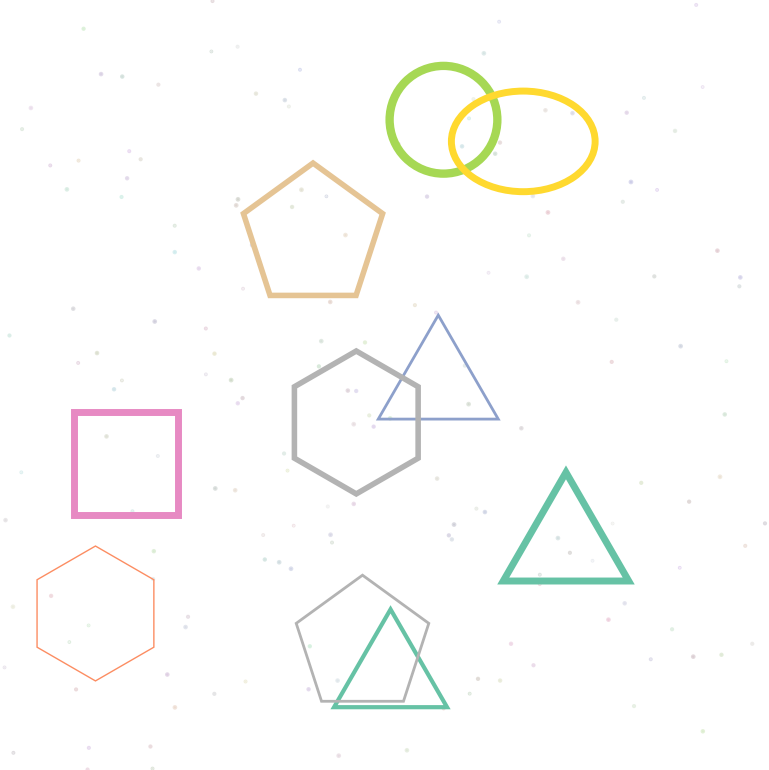[{"shape": "triangle", "thickness": 1.5, "radius": 0.42, "center": [0.507, 0.124]}, {"shape": "triangle", "thickness": 2.5, "radius": 0.47, "center": [0.735, 0.292]}, {"shape": "hexagon", "thickness": 0.5, "radius": 0.44, "center": [0.124, 0.203]}, {"shape": "triangle", "thickness": 1, "radius": 0.45, "center": [0.569, 0.501]}, {"shape": "square", "thickness": 2.5, "radius": 0.34, "center": [0.164, 0.398]}, {"shape": "circle", "thickness": 3, "radius": 0.35, "center": [0.576, 0.844]}, {"shape": "oval", "thickness": 2.5, "radius": 0.47, "center": [0.68, 0.816]}, {"shape": "pentagon", "thickness": 2, "radius": 0.48, "center": [0.407, 0.693]}, {"shape": "hexagon", "thickness": 2, "radius": 0.46, "center": [0.463, 0.451]}, {"shape": "pentagon", "thickness": 1, "radius": 0.45, "center": [0.471, 0.162]}]